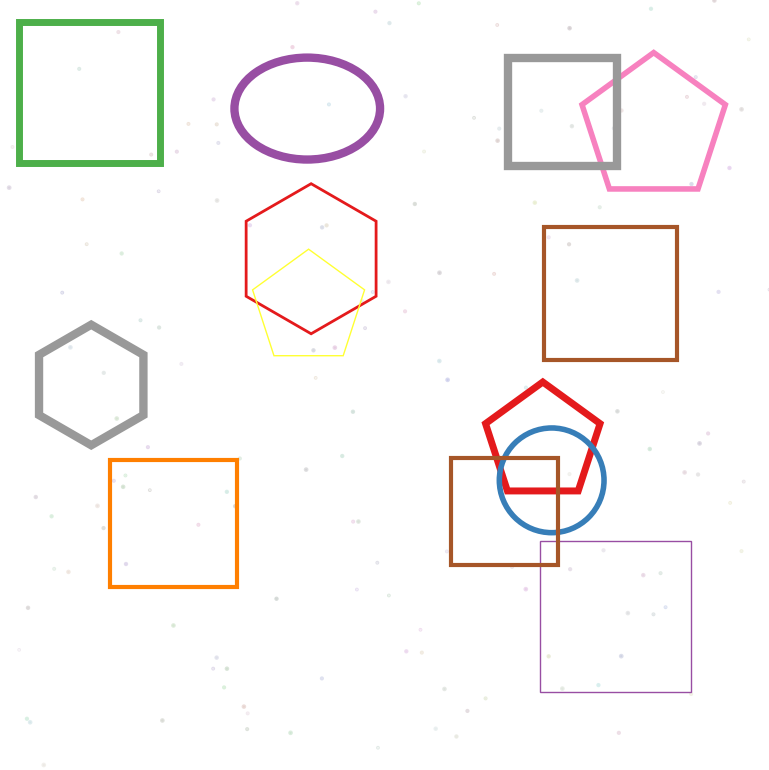[{"shape": "pentagon", "thickness": 2.5, "radius": 0.39, "center": [0.705, 0.426]}, {"shape": "hexagon", "thickness": 1, "radius": 0.49, "center": [0.404, 0.664]}, {"shape": "circle", "thickness": 2, "radius": 0.34, "center": [0.716, 0.376]}, {"shape": "square", "thickness": 2.5, "radius": 0.46, "center": [0.117, 0.88]}, {"shape": "square", "thickness": 0.5, "radius": 0.49, "center": [0.799, 0.199]}, {"shape": "oval", "thickness": 3, "radius": 0.47, "center": [0.399, 0.859]}, {"shape": "square", "thickness": 1.5, "radius": 0.41, "center": [0.225, 0.32]}, {"shape": "pentagon", "thickness": 0.5, "radius": 0.38, "center": [0.401, 0.6]}, {"shape": "square", "thickness": 1.5, "radius": 0.35, "center": [0.656, 0.335]}, {"shape": "square", "thickness": 1.5, "radius": 0.43, "center": [0.793, 0.619]}, {"shape": "pentagon", "thickness": 2, "radius": 0.49, "center": [0.849, 0.834]}, {"shape": "square", "thickness": 3, "radius": 0.35, "center": [0.73, 0.854]}, {"shape": "hexagon", "thickness": 3, "radius": 0.39, "center": [0.118, 0.5]}]